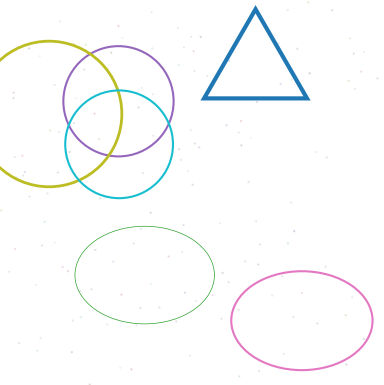[{"shape": "triangle", "thickness": 3, "radius": 0.77, "center": [0.664, 0.822]}, {"shape": "oval", "thickness": 0.5, "radius": 0.91, "center": [0.376, 0.286]}, {"shape": "circle", "thickness": 1.5, "radius": 0.72, "center": [0.308, 0.737]}, {"shape": "oval", "thickness": 1.5, "radius": 0.92, "center": [0.784, 0.167]}, {"shape": "circle", "thickness": 2, "radius": 0.95, "center": [0.127, 0.704]}, {"shape": "circle", "thickness": 1.5, "radius": 0.7, "center": [0.309, 0.625]}]